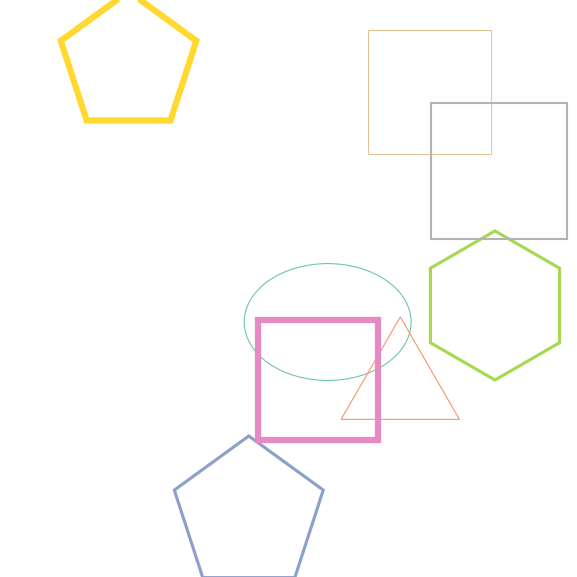[{"shape": "oval", "thickness": 0.5, "radius": 0.72, "center": [0.567, 0.441]}, {"shape": "triangle", "thickness": 0.5, "radius": 0.59, "center": [0.693, 0.332]}, {"shape": "pentagon", "thickness": 1.5, "radius": 0.68, "center": [0.431, 0.109]}, {"shape": "square", "thickness": 3, "radius": 0.52, "center": [0.551, 0.341]}, {"shape": "hexagon", "thickness": 1.5, "radius": 0.65, "center": [0.857, 0.47]}, {"shape": "pentagon", "thickness": 3, "radius": 0.62, "center": [0.223, 0.89]}, {"shape": "square", "thickness": 0.5, "radius": 0.54, "center": [0.744, 0.84]}, {"shape": "square", "thickness": 1, "radius": 0.59, "center": [0.865, 0.704]}]